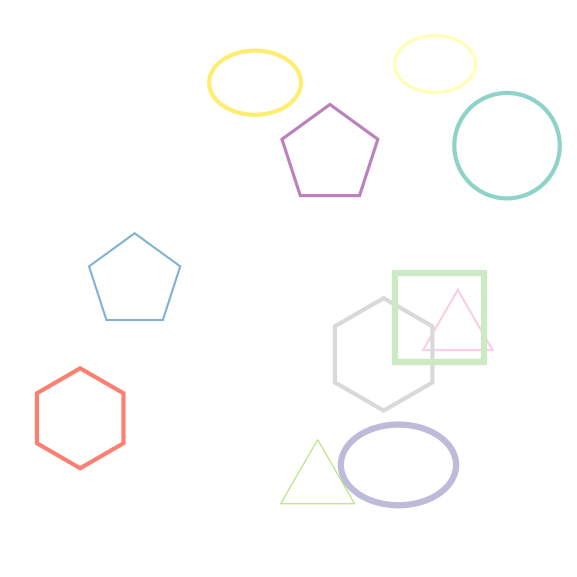[{"shape": "circle", "thickness": 2, "radius": 0.46, "center": [0.878, 0.747]}, {"shape": "oval", "thickness": 1.5, "radius": 0.35, "center": [0.753, 0.888]}, {"shape": "oval", "thickness": 3, "radius": 0.5, "center": [0.69, 0.194]}, {"shape": "hexagon", "thickness": 2, "radius": 0.43, "center": [0.139, 0.275]}, {"shape": "pentagon", "thickness": 1, "radius": 0.42, "center": [0.233, 0.512]}, {"shape": "triangle", "thickness": 0.5, "radius": 0.37, "center": [0.55, 0.164]}, {"shape": "triangle", "thickness": 1, "radius": 0.35, "center": [0.793, 0.428]}, {"shape": "hexagon", "thickness": 2, "radius": 0.49, "center": [0.664, 0.385]}, {"shape": "pentagon", "thickness": 1.5, "radius": 0.44, "center": [0.571, 0.731]}, {"shape": "square", "thickness": 3, "radius": 0.38, "center": [0.761, 0.449]}, {"shape": "oval", "thickness": 2, "radius": 0.4, "center": [0.442, 0.856]}]